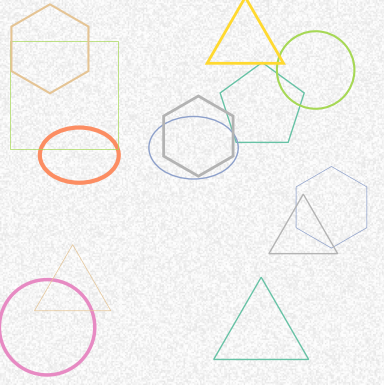[{"shape": "pentagon", "thickness": 1, "radius": 0.57, "center": [0.681, 0.723]}, {"shape": "triangle", "thickness": 1, "radius": 0.71, "center": [0.678, 0.138]}, {"shape": "oval", "thickness": 3, "radius": 0.51, "center": [0.206, 0.597]}, {"shape": "oval", "thickness": 1, "radius": 0.58, "center": [0.503, 0.616]}, {"shape": "hexagon", "thickness": 0.5, "radius": 0.53, "center": [0.861, 0.462]}, {"shape": "circle", "thickness": 2.5, "radius": 0.62, "center": [0.122, 0.15]}, {"shape": "circle", "thickness": 1.5, "radius": 0.5, "center": [0.82, 0.818]}, {"shape": "square", "thickness": 0.5, "radius": 0.7, "center": [0.166, 0.753]}, {"shape": "triangle", "thickness": 2, "radius": 0.57, "center": [0.637, 0.893]}, {"shape": "hexagon", "thickness": 1.5, "radius": 0.58, "center": [0.13, 0.873]}, {"shape": "triangle", "thickness": 0.5, "radius": 0.57, "center": [0.189, 0.25]}, {"shape": "hexagon", "thickness": 2, "radius": 0.52, "center": [0.515, 0.646]}, {"shape": "triangle", "thickness": 1, "radius": 0.52, "center": [0.788, 0.393]}]